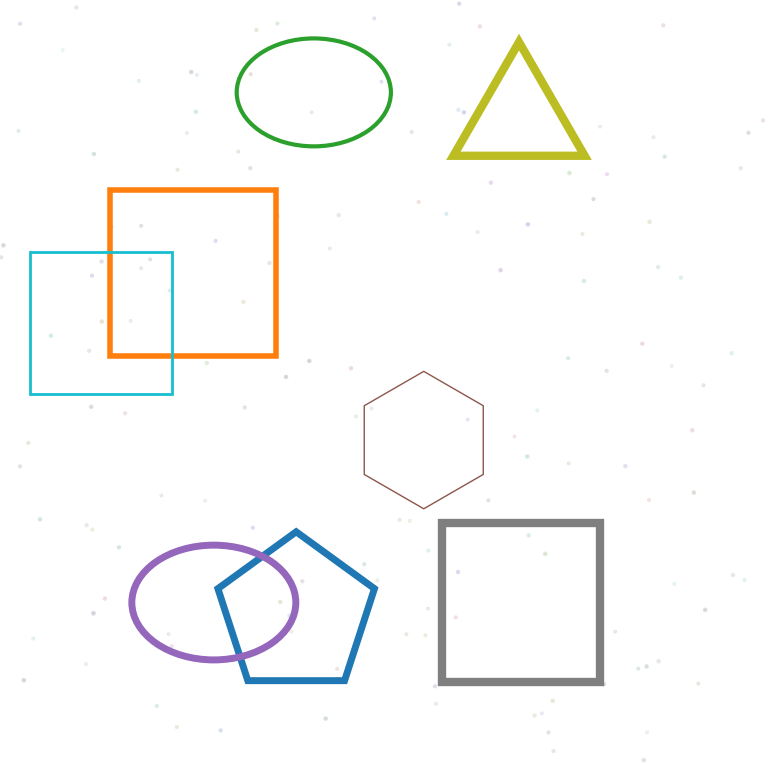[{"shape": "pentagon", "thickness": 2.5, "radius": 0.53, "center": [0.385, 0.202]}, {"shape": "square", "thickness": 2, "radius": 0.54, "center": [0.25, 0.645]}, {"shape": "oval", "thickness": 1.5, "radius": 0.5, "center": [0.408, 0.88]}, {"shape": "oval", "thickness": 2.5, "radius": 0.53, "center": [0.278, 0.217]}, {"shape": "hexagon", "thickness": 0.5, "radius": 0.45, "center": [0.55, 0.428]}, {"shape": "square", "thickness": 3, "radius": 0.51, "center": [0.677, 0.217]}, {"shape": "triangle", "thickness": 3, "radius": 0.49, "center": [0.674, 0.847]}, {"shape": "square", "thickness": 1, "radius": 0.46, "center": [0.131, 0.581]}]